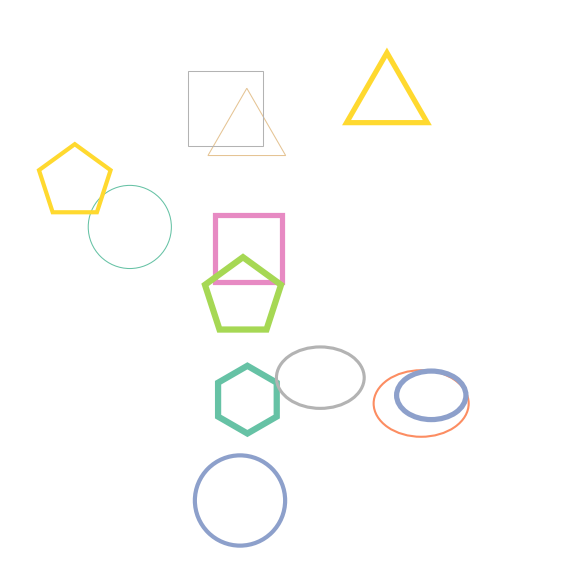[{"shape": "circle", "thickness": 0.5, "radius": 0.36, "center": [0.225, 0.606]}, {"shape": "hexagon", "thickness": 3, "radius": 0.29, "center": [0.428, 0.307]}, {"shape": "oval", "thickness": 1, "radius": 0.41, "center": [0.729, 0.3]}, {"shape": "circle", "thickness": 2, "radius": 0.39, "center": [0.416, 0.132]}, {"shape": "oval", "thickness": 2.5, "radius": 0.3, "center": [0.747, 0.315]}, {"shape": "square", "thickness": 2.5, "radius": 0.29, "center": [0.43, 0.569]}, {"shape": "pentagon", "thickness": 3, "radius": 0.35, "center": [0.421, 0.485]}, {"shape": "pentagon", "thickness": 2, "radius": 0.33, "center": [0.129, 0.684]}, {"shape": "triangle", "thickness": 2.5, "radius": 0.4, "center": [0.67, 0.827]}, {"shape": "triangle", "thickness": 0.5, "radius": 0.39, "center": [0.427, 0.769]}, {"shape": "oval", "thickness": 1.5, "radius": 0.38, "center": [0.555, 0.345]}, {"shape": "square", "thickness": 0.5, "radius": 0.33, "center": [0.391, 0.811]}]